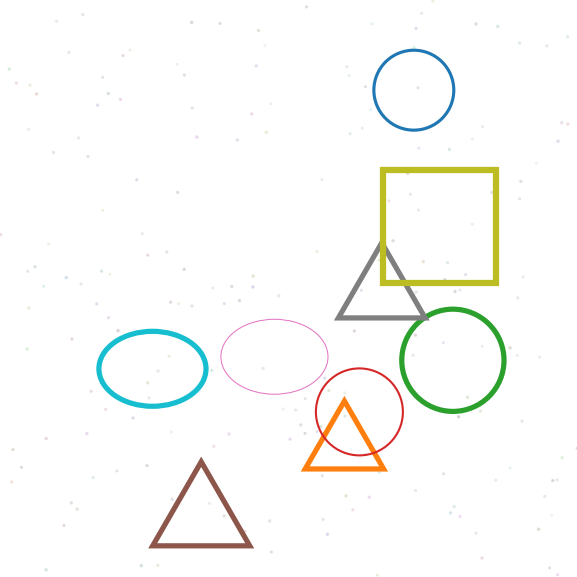[{"shape": "circle", "thickness": 1.5, "radius": 0.35, "center": [0.717, 0.843]}, {"shape": "triangle", "thickness": 2.5, "radius": 0.39, "center": [0.596, 0.226]}, {"shape": "circle", "thickness": 2.5, "radius": 0.44, "center": [0.784, 0.375]}, {"shape": "circle", "thickness": 1, "radius": 0.38, "center": [0.622, 0.286]}, {"shape": "triangle", "thickness": 2.5, "radius": 0.48, "center": [0.348, 0.102]}, {"shape": "oval", "thickness": 0.5, "radius": 0.46, "center": [0.475, 0.381]}, {"shape": "triangle", "thickness": 2.5, "radius": 0.43, "center": [0.661, 0.492]}, {"shape": "square", "thickness": 3, "radius": 0.49, "center": [0.761, 0.606]}, {"shape": "oval", "thickness": 2.5, "radius": 0.46, "center": [0.264, 0.361]}]